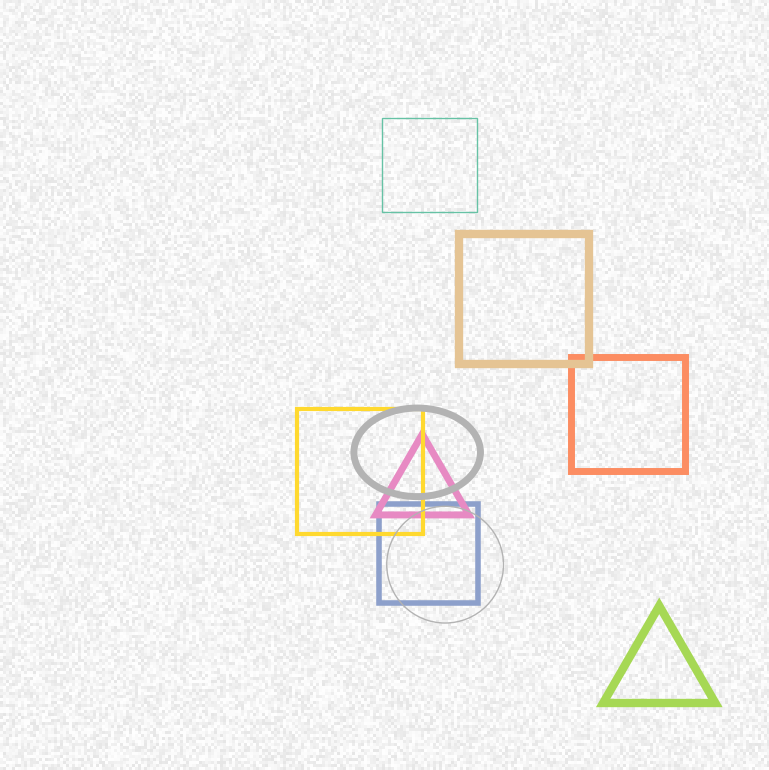[{"shape": "square", "thickness": 0.5, "radius": 0.31, "center": [0.558, 0.786]}, {"shape": "square", "thickness": 2.5, "radius": 0.37, "center": [0.815, 0.462]}, {"shape": "square", "thickness": 2, "radius": 0.32, "center": [0.556, 0.281]}, {"shape": "triangle", "thickness": 2.5, "radius": 0.35, "center": [0.548, 0.366]}, {"shape": "triangle", "thickness": 3, "radius": 0.42, "center": [0.856, 0.129]}, {"shape": "square", "thickness": 1.5, "radius": 0.41, "center": [0.468, 0.387]}, {"shape": "square", "thickness": 3, "radius": 0.42, "center": [0.681, 0.612]}, {"shape": "circle", "thickness": 0.5, "radius": 0.38, "center": [0.578, 0.267]}, {"shape": "oval", "thickness": 2.5, "radius": 0.41, "center": [0.542, 0.413]}]